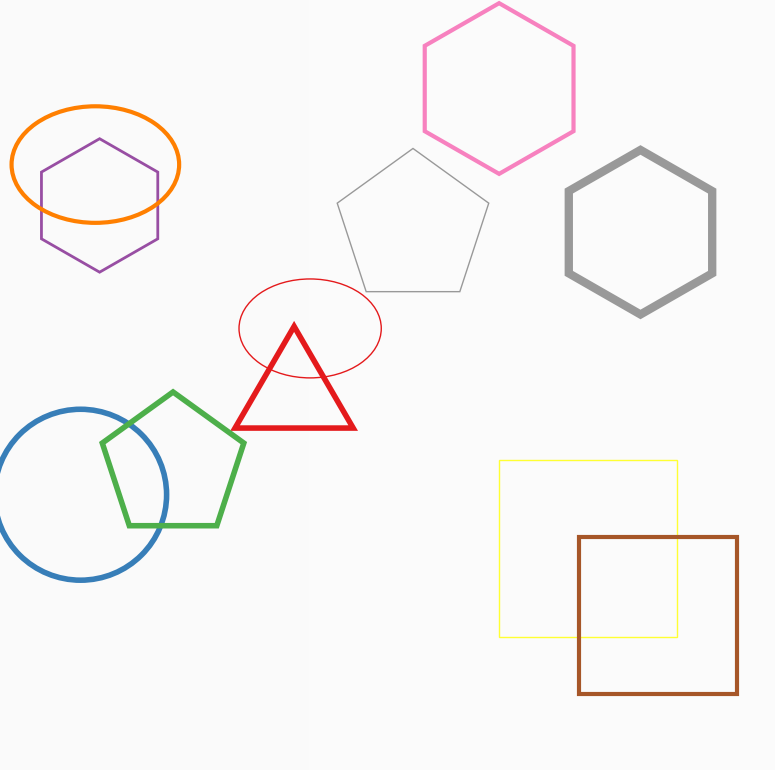[{"shape": "oval", "thickness": 0.5, "radius": 0.46, "center": [0.4, 0.573]}, {"shape": "triangle", "thickness": 2, "radius": 0.44, "center": [0.38, 0.488]}, {"shape": "circle", "thickness": 2, "radius": 0.55, "center": [0.104, 0.357]}, {"shape": "pentagon", "thickness": 2, "radius": 0.48, "center": [0.223, 0.395]}, {"shape": "hexagon", "thickness": 1, "radius": 0.43, "center": [0.129, 0.733]}, {"shape": "oval", "thickness": 1.5, "radius": 0.54, "center": [0.123, 0.786]}, {"shape": "square", "thickness": 0.5, "radius": 0.57, "center": [0.759, 0.288]}, {"shape": "square", "thickness": 1.5, "radius": 0.51, "center": [0.849, 0.201]}, {"shape": "hexagon", "thickness": 1.5, "radius": 0.55, "center": [0.644, 0.885]}, {"shape": "hexagon", "thickness": 3, "radius": 0.53, "center": [0.826, 0.698]}, {"shape": "pentagon", "thickness": 0.5, "radius": 0.51, "center": [0.533, 0.704]}]